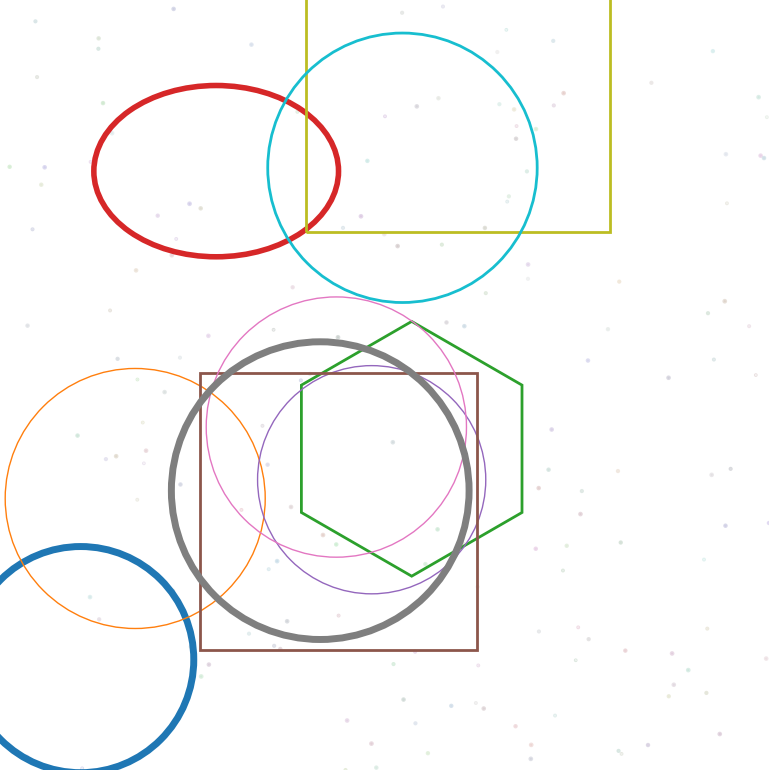[{"shape": "circle", "thickness": 2.5, "radius": 0.73, "center": [0.105, 0.143]}, {"shape": "circle", "thickness": 0.5, "radius": 0.84, "center": [0.176, 0.353]}, {"shape": "hexagon", "thickness": 1, "radius": 0.83, "center": [0.535, 0.417]}, {"shape": "oval", "thickness": 2, "radius": 0.79, "center": [0.281, 0.778]}, {"shape": "circle", "thickness": 0.5, "radius": 0.74, "center": [0.483, 0.377]}, {"shape": "square", "thickness": 1, "radius": 0.9, "center": [0.44, 0.336]}, {"shape": "circle", "thickness": 0.5, "radius": 0.84, "center": [0.437, 0.445]}, {"shape": "circle", "thickness": 2.5, "radius": 0.97, "center": [0.416, 0.363]}, {"shape": "square", "thickness": 1, "radius": 0.99, "center": [0.594, 0.896]}, {"shape": "circle", "thickness": 1, "radius": 0.87, "center": [0.523, 0.782]}]